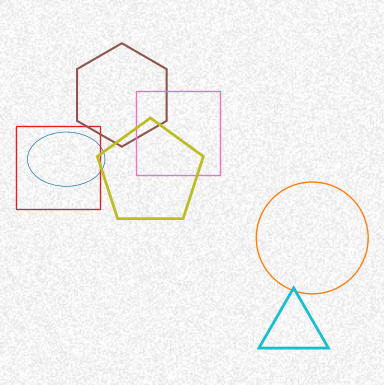[{"shape": "oval", "thickness": 0.5, "radius": 0.5, "center": [0.172, 0.587]}, {"shape": "circle", "thickness": 1, "radius": 0.73, "center": [0.811, 0.382]}, {"shape": "square", "thickness": 1, "radius": 0.54, "center": [0.15, 0.565]}, {"shape": "hexagon", "thickness": 1.5, "radius": 0.67, "center": [0.316, 0.753]}, {"shape": "square", "thickness": 1, "radius": 0.55, "center": [0.462, 0.655]}, {"shape": "pentagon", "thickness": 2, "radius": 0.72, "center": [0.391, 0.549]}, {"shape": "triangle", "thickness": 2, "radius": 0.52, "center": [0.763, 0.148]}]